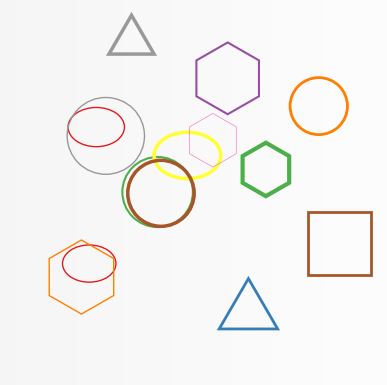[{"shape": "oval", "thickness": 1, "radius": 0.36, "center": [0.248, 0.67]}, {"shape": "oval", "thickness": 1, "radius": 0.34, "center": [0.23, 0.315]}, {"shape": "triangle", "thickness": 2, "radius": 0.44, "center": [0.641, 0.189]}, {"shape": "hexagon", "thickness": 3, "radius": 0.35, "center": [0.686, 0.56]}, {"shape": "circle", "thickness": 1.5, "radius": 0.46, "center": [0.407, 0.501]}, {"shape": "hexagon", "thickness": 1.5, "radius": 0.47, "center": [0.588, 0.797]}, {"shape": "circle", "thickness": 2, "radius": 0.37, "center": [0.823, 0.724]}, {"shape": "hexagon", "thickness": 1, "radius": 0.48, "center": [0.21, 0.28]}, {"shape": "oval", "thickness": 2.5, "radius": 0.43, "center": [0.484, 0.596]}, {"shape": "circle", "thickness": 2.5, "radius": 0.43, "center": [0.415, 0.498]}, {"shape": "square", "thickness": 2, "radius": 0.41, "center": [0.876, 0.366]}, {"shape": "hexagon", "thickness": 0.5, "radius": 0.35, "center": [0.549, 0.636]}, {"shape": "circle", "thickness": 1, "radius": 0.5, "center": [0.273, 0.647]}, {"shape": "triangle", "thickness": 2.5, "radius": 0.34, "center": [0.339, 0.893]}]